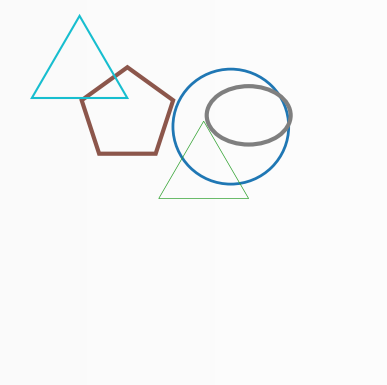[{"shape": "circle", "thickness": 2, "radius": 0.75, "center": [0.596, 0.671]}, {"shape": "triangle", "thickness": 0.5, "radius": 0.67, "center": [0.526, 0.551]}, {"shape": "pentagon", "thickness": 3, "radius": 0.62, "center": [0.329, 0.701]}, {"shape": "oval", "thickness": 3, "radius": 0.54, "center": [0.642, 0.7]}, {"shape": "triangle", "thickness": 1.5, "radius": 0.71, "center": [0.205, 0.817]}]